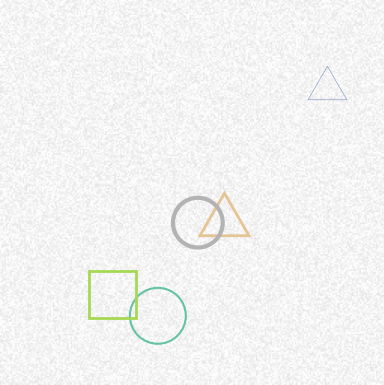[{"shape": "circle", "thickness": 1.5, "radius": 0.36, "center": [0.41, 0.18]}, {"shape": "triangle", "thickness": 0.5, "radius": 0.29, "center": [0.85, 0.77]}, {"shape": "square", "thickness": 2, "radius": 0.3, "center": [0.292, 0.235]}, {"shape": "triangle", "thickness": 2, "radius": 0.37, "center": [0.583, 0.425]}, {"shape": "circle", "thickness": 3, "radius": 0.32, "center": [0.514, 0.422]}]